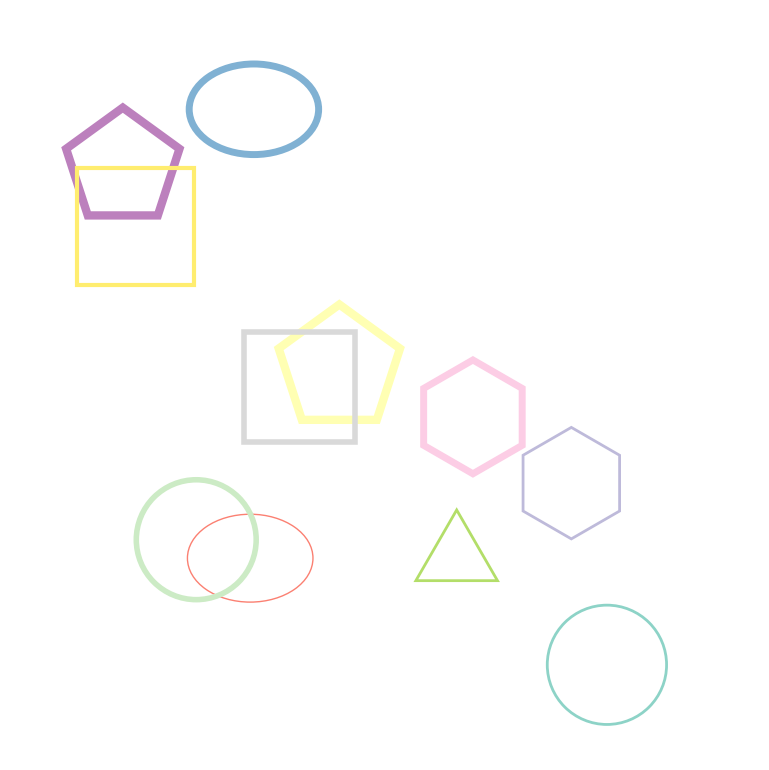[{"shape": "circle", "thickness": 1, "radius": 0.39, "center": [0.788, 0.137]}, {"shape": "pentagon", "thickness": 3, "radius": 0.41, "center": [0.441, 0.522]}, {"shape": "hexagon", "thickness": 1, "radius": 0.36, "center": [0.742, 0.373]}, {"shape": "oval", "thickness": 0.5, "radius": 0.41, "center": [0.325, 0.275]}, {"shape": "oval", "thickness": 2.5, "radius": 0.42, "center": [0.33, 0.858]}, {"shape": "triangle", "thickness": 1, "radius": 0.31, "center": [0.593, 0.277]}, {"shape": "hexagon", "thickness": 2.5, "radius": 0.37, "center": [0.614, 0.459]}, {"shape": "square", "thickness": 2, "radius": 0.36, "center": [0.389, 0.498]}, {"shape": "pentagon", "thickness": 3, "radius": 0.39, "center": [0.159, 0.783]}, {"shape": "circle", "thickness": 2, "radius": 0.39, "center": [0.255, 0.299]}, {"shape": "square", "thickness": 1.5, "radius": 0.38, "center": [0.176, 0.706]}]